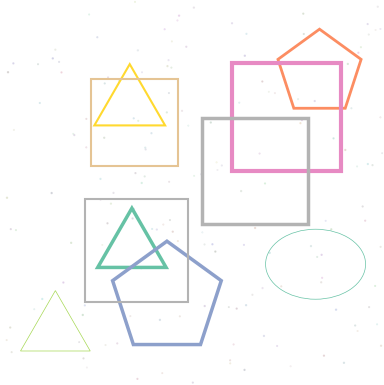[{"shape": "triangle", "thickness": 2.5, "radius": 0.51, "center": [0.343, 0.357]}, {"shape": "oval", "thickness": 0.5, "radius": 0.65, "center": [0.82, 0.314]}, {"shape": "pentagon", "thickness": 2, "radius": 0.57, "center": [0.83, 0.811]}, {"shape": "pentagon", "thickness": 2.5, "radius": 0.74, "center": [0.434, 0.225]}, {"shape": "square", "thickness": 3, "radius": 0.7, "center": [0.744, 0.697]}, {"shape": "triangle", "thickness": 0.5, "radius": 0.52, "center": [0.144, 0.141]}, {"shape": "triangle", "thickness": 1.5, "radius": 0.53, "center": [0.337, 0.727]}, {"shape": "square", "thickness": 1.5, "radius": 0.56, "center": [0.348, 0.683]}, {"shape": "square", "thickness": 2.5, "radius": 0.69, "center": [0.662, 0.555]}, {"shape": "square", "thickness": 1.5, "radius": 0.67, "center": [0.354, 0.349]}]